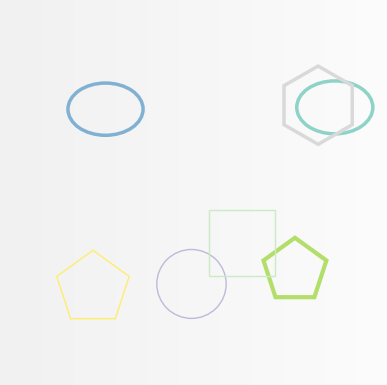[{"shape": "oval", "thickness": 2.5, "radius": 0.49, "center": [0.864, 0.721]}, {"shape": "circle", "thickness": 1, "radius": 0.45, "center": [0.494, 0.262]}, {"shape": "oval", "thickness": 2.5, "radius": 0.48, "center": [0.272, 0.716]}, {"shape": "pentagon", "thickness": 3, "radius": 0.43, "center": [0.761, 0.297]}, {"shape": "hexagon", "thickness": 2.5, "radius": 0.51, "center": [0.821, 0.727]}, {"shape": "square", "thickness": 1, "radius": 0.43, "center": [0.625, 0.369]}, {"shape": "pentagon", "thickness": 1, "radius": 0.49, "center": [0.24, 0.252]}]